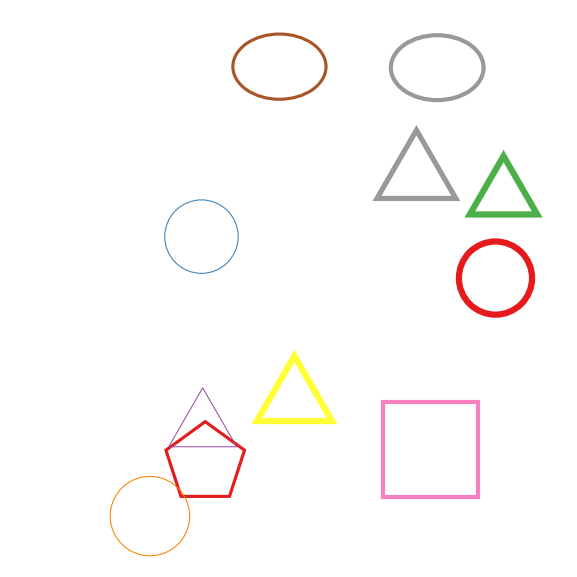[{"shape": "circle", "thickness": 3, "radius": 0.32, "center": [0.858, 0.518]}, {"shape": "pentagon", "thickness": 1.5, "radius": 0.36, "center": [0.355, 0.197]}, {"shape": "circle", "thickness": 0.5, "radius": 0.32, "center": [0.349, 0.589]}, {"shape": "triangle", "thickness": 3, "radius": 0.34, "center": [0.872, 0.661]}, {"shape": "triangle", "thickness": 0.5, "radius": 0.34, "center": [0.351, 0.26]}, {"shape": "circle", "thickness": 0.5, "radius": 0.34, "center": [0.26, 0.105]}, {"shape": "triangle", "thickness": 3, "radius": 0.38, "center": [0.51, 0.308]}, {"shape": "oval", "thickness": 1.5, "radius": 0.4, "center": [0.484, 0.884]}, {"shape": "square", "thickness": 2, "radius": 0.41, "center": [0.745, 0.221]}, {"shape": "oval", "thickness": 2, "radius": 0.4, "center": [0.757, 0.882]}, {"shape": "triangle", "thickness": 2.5, "radius": 0.39, "center": [0.721, 0.695]}]